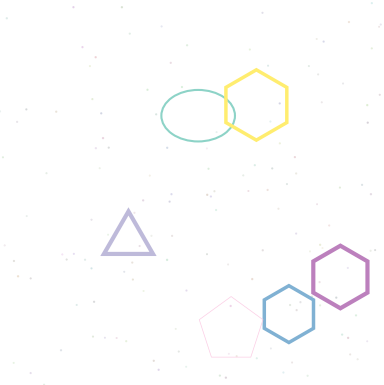[{"shape": "oval", "thickness": 1.5, "radius": 0.48, "center": [0.515, 0.7]}, {"shape": "triangle", "thickness": 3, "radius": 0.37, "center": [0.334, 0.377]}, {"shape": "hexagon", "thickness": 2.5, "radius": 0.37, "center": [0.75, 0.184]}, {"shape": "pentagon", "thickness": 0.5, "radius": 0.43, "center": [0.6, 0.143]}, {"shape": "hexagon", "thickness": 3, "radius": 0.41, "center": [0.884, 0.281]}, {"shape": "hexagon", "thickness": 2.5, "radius": 0.46, "center": [0.666, 0.727]}]